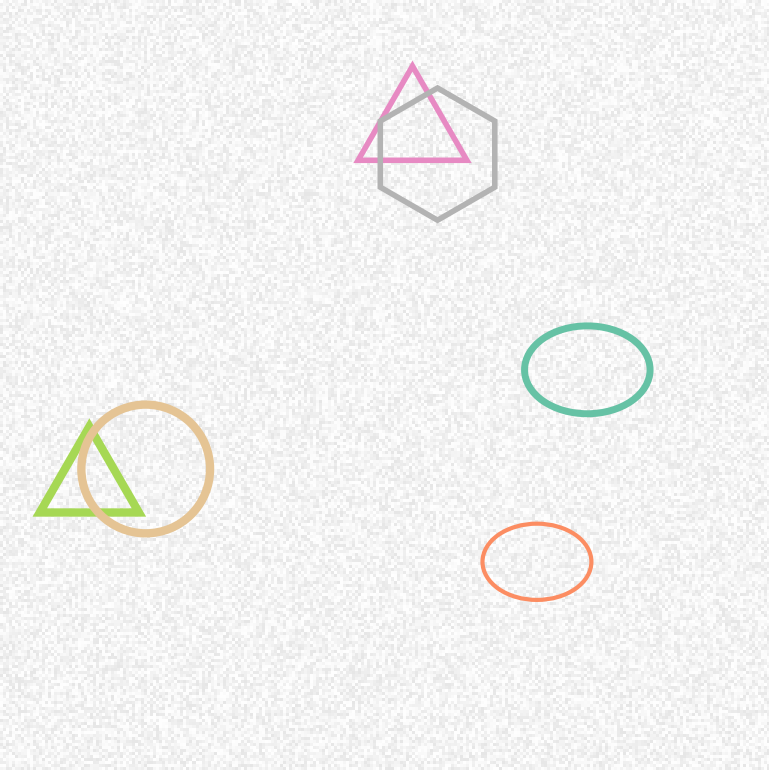[{"shape": "oval", "thickness": 2.5, "radius": 0.41, "center": [0.763, 0.52]}, {"shape": "oval", "thickness": 1.5, "radius": 0.35, "center": [0.697, 0.27]}, {"shape": "triangle", "thickness": 2, "radius": 0.41, "center": [0.536, 0.833]}, {"shape": "triangle", "thickness": 3, "radius": 0.37, "center": [0.116, 0.372]}, {"shape": "circle", "thickness": 3, "radius": 0.42, "center": [0.189, 0.391]}, {"shape": "hexagon", "thickness": 2, "radius": 0.43, "center": [0.568, 0.8]}]